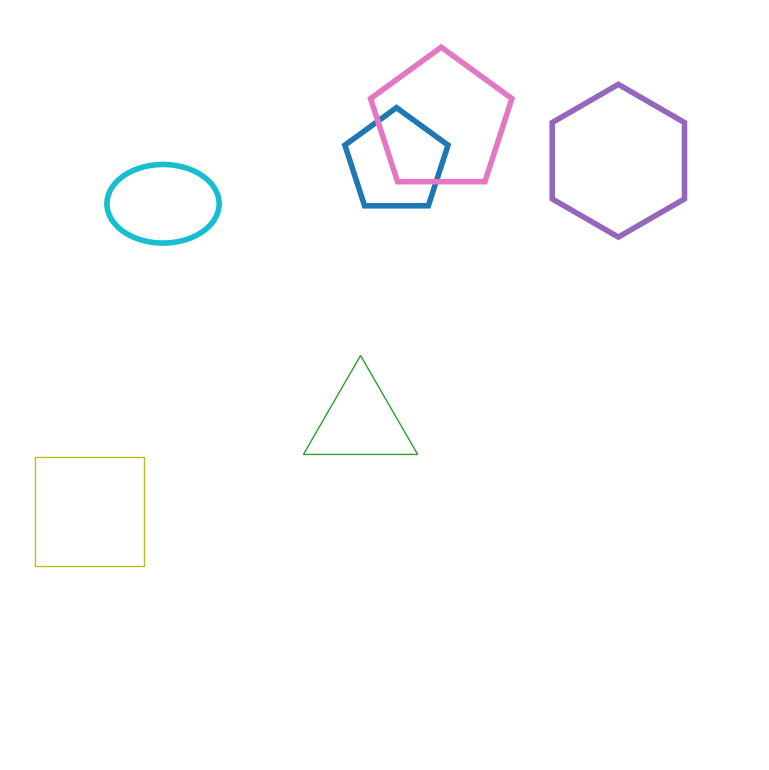[{"shape": "pentagon", "thickness": 2, "radius": 0.35, "center": [0.515, 0.79]}, {"shape": "triangle", "thickness": 0.5, "radius": 0.43, "center": [0.468, 0.453]}, {"shape": "hexagon", "thickness": 2, "radius": 0.5, "center": [0.803, 0.791]}, {"shape": "pentagon", "thickness": 2, "radius": 0.48, "center": [0.573, 0.842]}, {"shape": "square", "thickness": 0.5, "radius": 0.35, "center": [0.116, 0.336]}, {"shape": "oval", "thickness": 2, "radius": 0.36, "center": [0.212, 0.735]}]